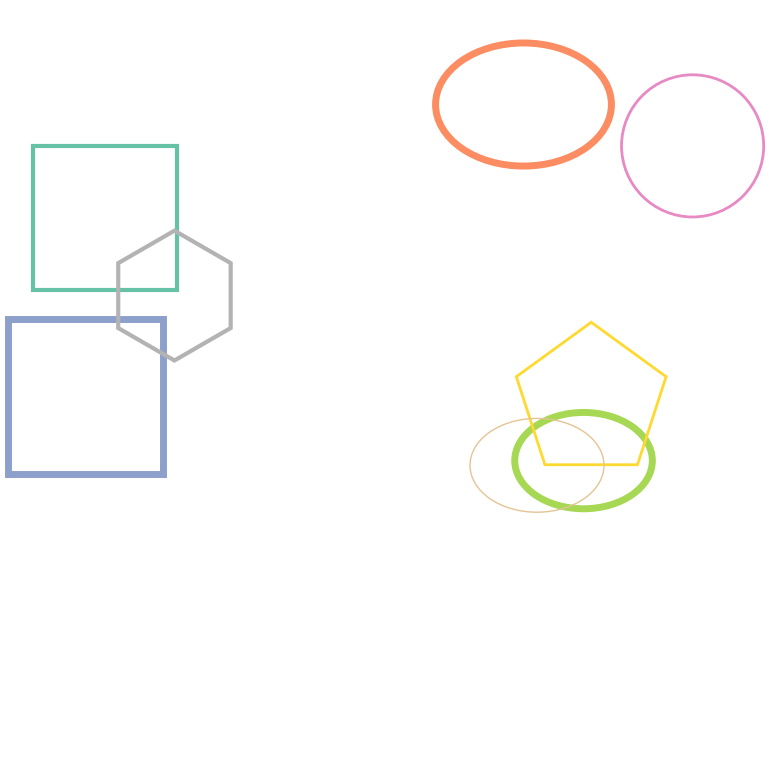[{"shape": "square", "thickness": 1.5, "radius": 0.47, "center": [0.137, 0.717]}, {"shape": "oval", "thickness": 2.5, "radius": 0.57, "center": [0.68, 0.864]}, {"shape": "square", "thickness": 2.5, "radius": 0.5, "center": [0.111, 0.485]}, {"shape": "circle", "thickness": 1, "radius": 0.46, "center": [0.9, 0.811]}, {"shape": "oval", "thickness": 2.5, "radius": 0.45, "center": [0.758, 0.402]}, {"shape": "pentagon", "thickness": 1, "radius": 0.51, "center": [0.768, 0.479]}, {"shape": "oval", "thickness": 0.5, "radius": 0.44, "center": [0.697, 0.396]}, {"shape": "hexagon", "thickness": 1.5, "radius": 0.42, "center": [0.227, 0.616]}]